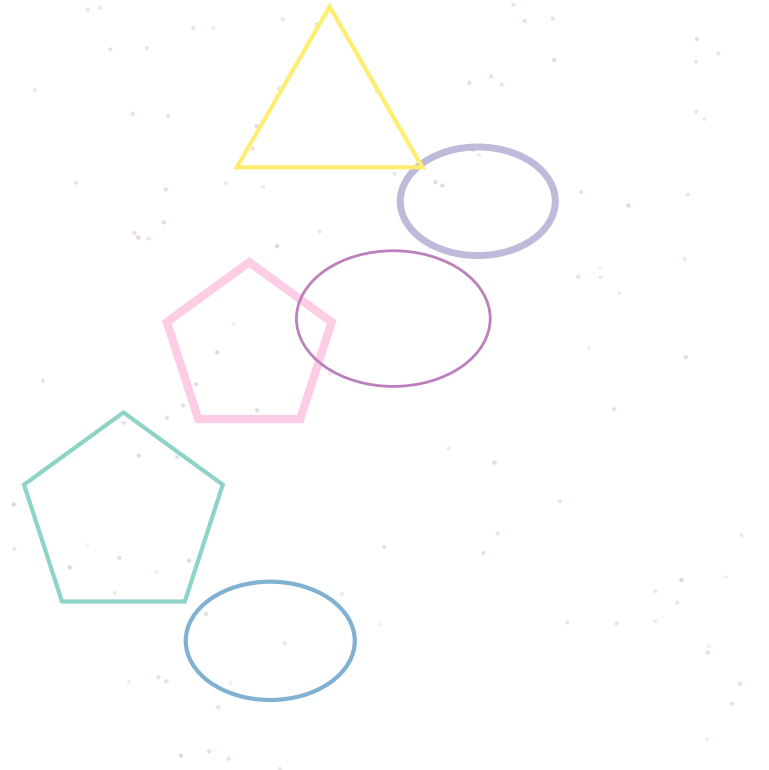[{"shape": "pentagon", "thickness": 1.5, "radius": 0.68, "center": [0.16, 0.329]}, {"shape": "oval", "thickness": 2.5, "radius": 0.5, "center": [0.621, 0.739]}, {"shape": "oval", "thickness": 1.5, "radius": 0.55, "center": [0.351, 0.168]}, {"shape": "pentagon", "thickness": 3, "radius": 0.56, "center": [0.324, 0.547]}, {"shape": "oval", "thickness": 1, "radius": 0.63, "center": [0.511, 0.586]}, {"shape": "triangle", "thickness": 1.5, "radius": 0.7, "center": [0.428, 0.852]}]